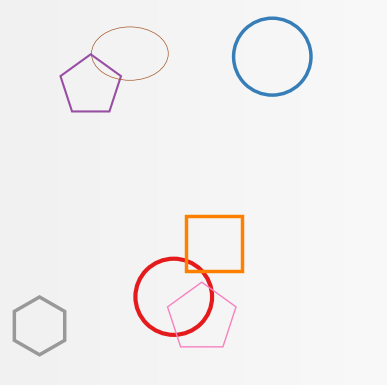[{"shape": "circle", "thickness": 3, "radius": 0.49, "center": [0.448, 0.229]}, {"shape": "circle", "thickness": 2.5, "radius": 0.5, "center": [0.703, 0.853]}, {"shape": "pentagon", "thickness": 1.5, "radius": 0.41, "center": [0.234, 0.777]}, {"shape": "square", "thickness": 2.5, "radius": 0.36, "center": [0.552, 0.367]}, {"shape": "oval", "thickness": 0.5, "radius": 0.5, "center": [0.335, 0.861]}, {"shape": "pentagon", "thickness": 1, "radius": 0.46, "center": [0.521, 0.174]}, {"shape": "hexagon", "thickness": 2.5, "radius": 0.38, "center": [0.102, 0.154]}]